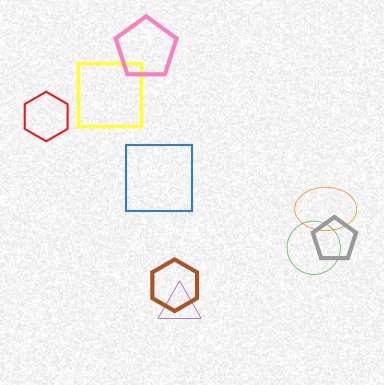[{"shape": "hexagon", "thickness": 1.5, "radius": 0.32, "center": [0.12, 0.697]}, {"shape": "square", "thickness": 1.5, "radius": 0.43, "center": [0.414, 0.538]}, {"shape": "circle", "thickness": 0.5, "radius": 0.35, "center": [0.815, 0.357]}, {"shape": "triangle", "thickness": 0.5, "radius": 0.32, "center": [0.467, 0.205]}, {"shape": "oval", "thickness": 0.5, "radius": 0.4, "center": [0.846, 0.457]}, {"shape": "square", "thickness": 2.5, "radius": 0.41, "center": [0.285, 0.754]}, {"shape": "hexagon", "thickness": 3, "radius": 0.34, "center": [0.454, 0.259]}, {"shape": "pentagon", "thickness": 3, "radius": 0.42, "center": [0.38, 0.874]}, {"shape": "pentagon", "thickness": 3, "radius": 0.3, "center": [0.869, 0.377]}]